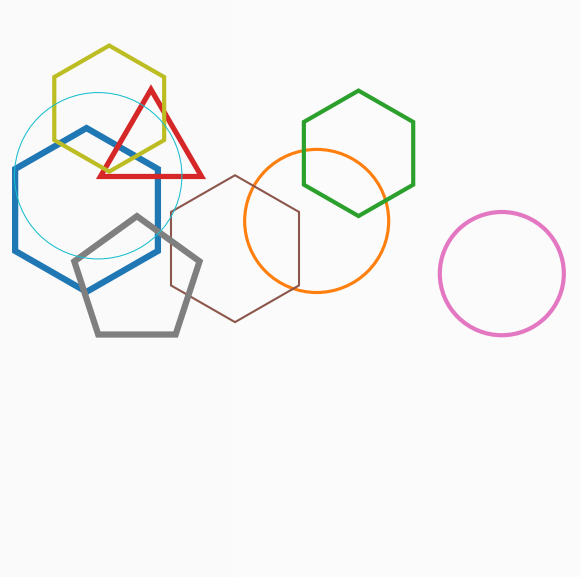[{"shape": "hexagon", "thickness": 3, "radius": 0.71, "center": [0.149, 0.636]}, {"shape": "circle", "thickness": 1.5, "radius": 0.62, "center": [0.545, 0.617]}, {"shape": "hexagon", "thickness": 2, "radius": 0.54, "center": [0.617, 0.734]}, {"shape": "triangle", "thickness": 2.5, "radius": 0.5, "center": [0.26, 0.744]}, {"shape": "hexagon", "thickness": 1, "radius": 0.64, "center": [0.404, 0.568]}, {"shape": "circle", "thickness": 2, "radius": 0.53, "center": [0.863, 0.525]}, {"shape": "pentagon", "thickness": 3, "radius": 0.57, "center": [0.236, 0.512]}, {"shape": "hexagon", "thickness": 2, "radius": 0.55, "center": [0.188, 0.811]}, {"shape": "circle", "thickness": 0.5, "radius": 0.72, "center": [0.169, 0.695]}]